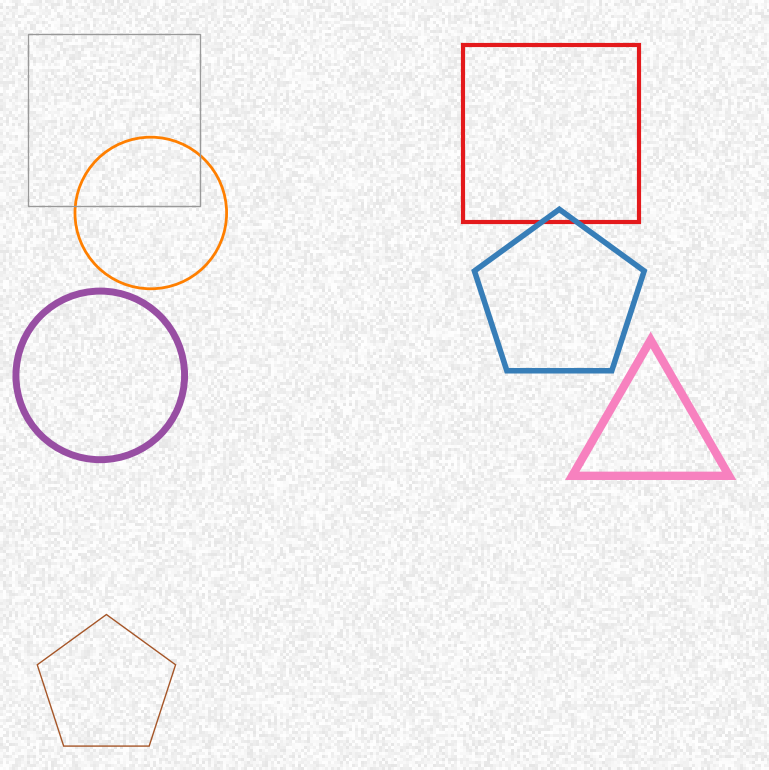[{"shape": "square", "thickness": 1.5, "radius": 0.57, "center": [0.716, 0.827]}, {"shape": "pentagon", "thickness": 2, "radius": 0.58, "center": [0.726, 0.612]}, {"shape": "circle", "thickness": 2.5, "radius": 0.55, "center": [0.13, 0.512]}, {"shape": "circle", "thickness": 1, "radius": 0.49, "center": [0.196, 0.723]}, {"shape": "pentagon", "thickness": 0.5, "radius": 0.47, "center": [0.138, 0.107]}, {"shape": "triangle", "thickness": 3, "radius": 0.59, "center": [0.845, 0.441]}, {"shape": "square", "thickness": 0.5, "radius": 0.56, "center": [0.149, 0.845]}]